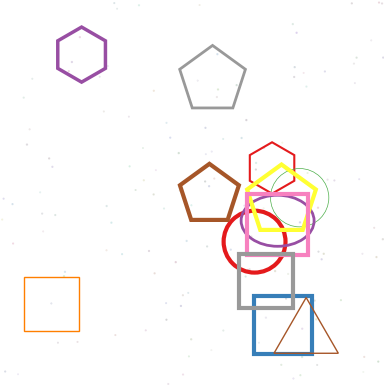[{"shape": "circle", "thickness": 3, "radius": 0.4, "center": [0.661, 0.372]}, {"shape": "hexagon", "thickness": 1.5, "radius": 0.33, "center": [0.707, 0.564]}, {"shape": "square", "thickness": 3, "radius": 0.38, "center": [0.735, 0.156]}, {"shape": "circle", "thickness": 0.5, "radius": 0.38, "center": [0.778, 0.487]}, {"shape": "hexagon", "thickness": 2.5, "radius": 0.36, "center": [0.212, 0.858]}, {"shape": "oval", "thickness": 2, "radius": 0.47, "center": [0.721, 0.427]}, {"shape": "square", "thickness": 1, "radius": 0.36, "center": [0.133, 0.21]}, {"shape": "pentagon", "thickness": 3, "radius": 0.47, "center": [0.731, 0.479]}, {"shape": "triangle", "thickness": 1, "radius": 0.48, "center": [0.795, 0.131]}, {"shape": "pentagon", "thickness": 3, "radius": 0.4, "center": [0.544, 0.494]}, {"shape": "square", "thickness": 3, "radius": 0.4, "center": [0.721, 0.417]}, {"shape": "pentagon", "thickness": 2, "radius": 0.45, "center": [0.552, 0.792]}, {"shape": "square", "thickness": 3, "radius": 0.35, "center": [0.691, 0.271]}]